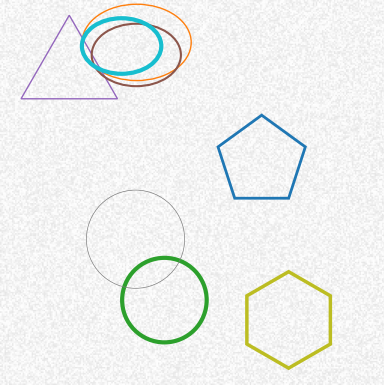[{"shape": "pentagon", "thickness": 2, "radius": 0.6, "center": [0.68, 0.582]}, {"shape": "oval", "thickness": 1, "radius": 0.71, "center": [0.355, 0.89]}, {"shape": "circle", "thickness": 3, "radius": 0.55, "center": [0.427, 0.22]}, {"shape": "triangle", "thickness": 1, "radius": 0.72, "center": [0.18, 0.816]}, {"shape": "oval", "thickness": 1.5, "radius": 0.58, "center": [0.354, 0.857]}, {"shape": "circle", "thickness": 0.5, "radius": 0.64, "center": [0.352, 0.379]}, {"shape": "hexagon", "thickness": 2.5, "radius": 0.63, "center": [0.75, 0.169]}, {"shape": "oval", "thickness": 3, "radius": 0.52, "center": [0.316, 0.881]}]